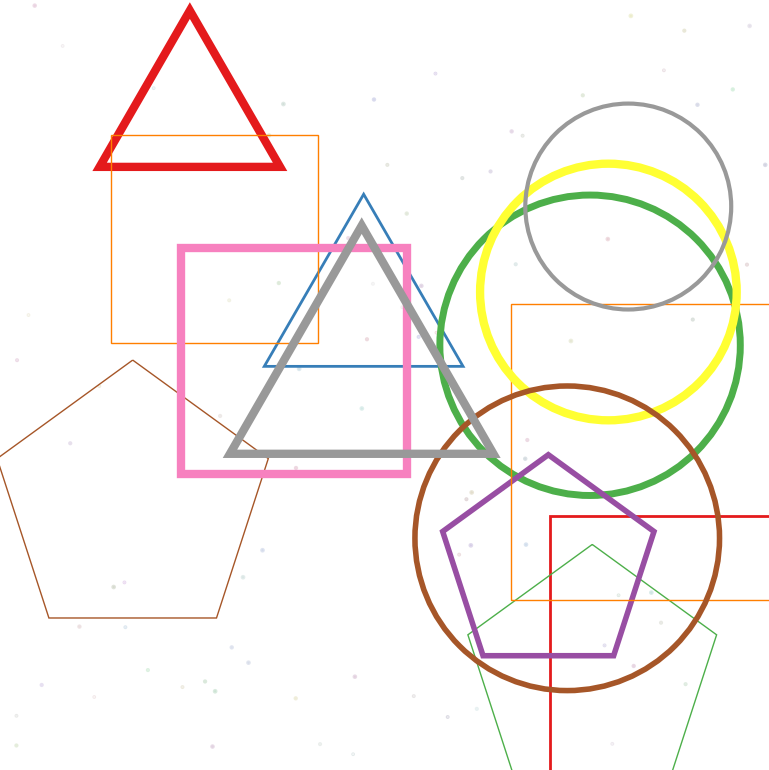[{"shape": "square", "thickness": 1, "radius": 0.84, "center": [0.882, 0.163]}, {"shape": "triangle", "thickness": 3, "radius": 0.68, "center": [0.247, 0.851]}, {"shape": "triangle", "thickness": 1, "radius": 0.75, "center": [0.472, 0.599]}, {"shape": "pentagon", "thickness": 0.5, "radius": 0.85, "center": [0.769, 0.123]}, {"shape": "circle", "thickness": 2.5, "radius": 0.98, "center": [0.766, 0.552]}, {"shape": "pentagon", "thickness": 2, "radius": 0.72, "center": [0.712, 0.265]}, {"shape": "square", "thickness": 0.5, "radius": 0.96, "center": [0.857, 0.413]}, {"shape": "square", "thickness": 0.5, "radius": 0.67, "center": [0.279, 0.689]}, {"shape": "circle", "thickness": 3, "radius": 0.83, "center": [0.79, 0.621]}, {"shape": "circle", "thickness": 2, "radius": 0.99, "center": [0.737, 0.301]}, {"shape": "pentagon", "thickness": 0.5, "radius": 0.93, "center": [0.172, 0.347]}, {"shape": "square", "thickness": 3, "radius": 0.73, "center": [0.382, 0.531]}, {"shape": "circle", "thickness": 1.5, "radius": 0.67, "center": [0.816, 0.732]}, {"shape": "triangle", "thickness": 3, "radius": 0.99, "center": [0.47, 0.509]}]